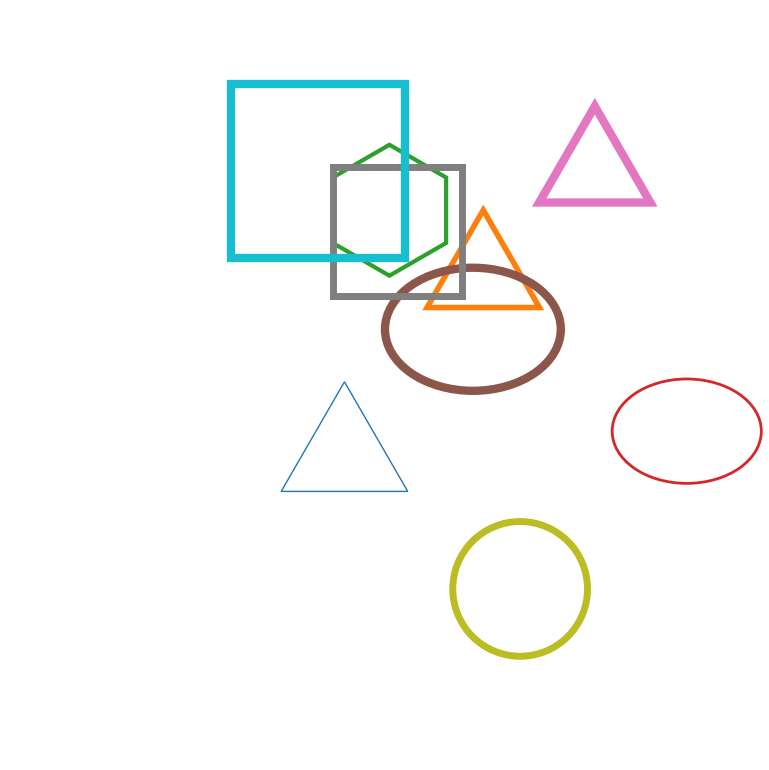[{"shape": "triangle", "thickness": 0.5, "radius": 0.47, "center": [0.447, 0.409]}, {"shape": "triangle", "thickness": 2, "radius": 0.42, "center": [0.628, 0.643]}, {"shape": "hexagon", "thickness": 1.5, "radius": 0.43, "center": [0.506, 0.727]}, {"shape": "oval", "thickness": 1, "radius": 0.48, "center": [0.892, 0.44]}, {"shape": "oval", "thickness": 3, "radius": 0.57, "center": [0.614, 0.572]}, {"shape": "triangle", "thickness": 3, "radius": 0.42, "center": [0.772, 0.779]}, {"shape": "square", "thickness": 2.5, "radius": 0.42, "center": [0.517, 0.699]}, {"shape": "circle", "thickness": 2.5, "radius": 0.44, "center": [0.675, 0.235]}, {"shape": "square", "thickness": 3, "radius": 0.56, "center": [0.413, 0.778]}]